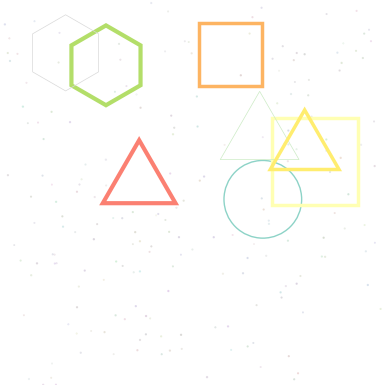[{"shape": "circle", "thickness": 1, "radius": 0.5, "center": [0.683, 0.482]}, {"shape": "square", "thickness": 2.5, "radius": 0.56, "center": [0.819, 0.581]}, {"shape": "triangle", "thickness": 3, "radius": 0.55, "center": [0.361, 0.527]}, {"shape": "square", "thickness": 2.5, "radius": 0.41, "center": [0.599, 0.858]}, {"shape": "hexagon", "thickness": 3, "radius": 0.52, "center": [0.275, 0.83]}, {"shape": "hexagon", "thickness": 0.5, "radius": 0.49, "center": [0.17, 0.863]}, {"shape": "triangle", "thickness": 0.5, "radius": 0.59, "center": [0.674, 0.645]}, {"shape": "triangle", "thickness": 2.5, "radius": 0.52, "center": [0.791, 0.611]}]